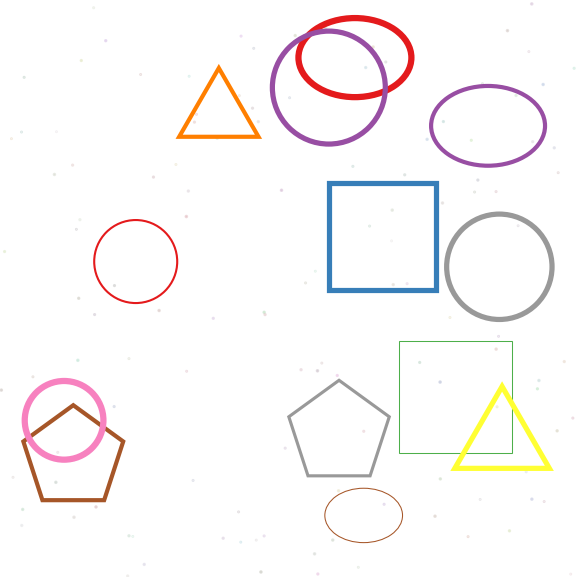[{"shape": "circle", "thickness": 1, "radius": 0.36, "center": [0.235, 0.546]}, {"shape": "oval", "thickness": 3, "radius": 0.49, "center": [0.615, 0.899]}, {"shape": "square", "thickness": 2.5, "radius": 0.47, "center": [0.662, 0.59]}, {"shape": "square", "thickness": 0.5, "radius": 0.49, "center": [0.789, 0.312]}, {"shape": "oval", "thickness": 2, "radius": 0.49, "center": [0.845, 0.781]}, {"shape": "circle", "thickness": 2.5, "radius": 0.49, "center": [0.569, 0.847]}, {"shape": "triangle", "thickness": 2, "radius": 0.4, "center": [0.379, 0.802]}, {"shape": "triangle", "thickness": 2.5, "radius": 0.47, "center": [0.869, 0.235]}, {"shape": "oval", "thickness": 0.5, "radius": 0.34, "center": [0.63, 0.107]}, {"shape": "pentagon", "thickness": 2, "radius": 0.45, "center": [0.127, 0.207]}, {"shape": "circle", "thickness": 3, "radius": 0.34, "center": [0.111, 0.271]}, {"shape": "circle", "thickness": 2.5, "radius": 0.46, "center": [0.865, 0.537]}, {"shape": "pentagon", "thickness": 1.5, "radius": 0.46, "center": [0.587, 0.249]}]